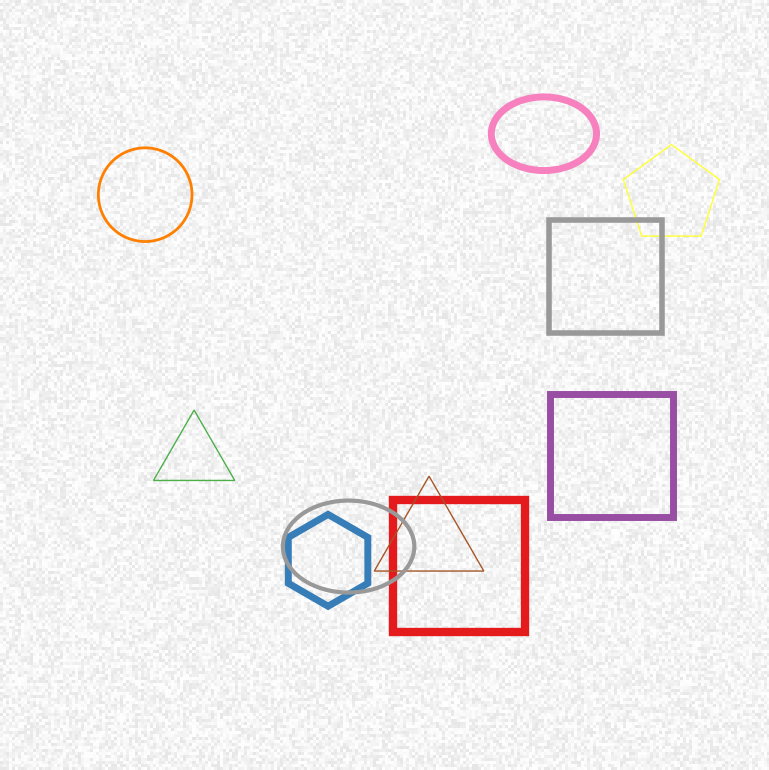[{"shape": "square", "thickness": 3, "radius": 0.43, "center": [0.596, 0.265]}, {"shape": "hexagon", "thickness": 2.5, "radius": 0.3, "center": [0.426, 0.272]}, {"shape": "triangle", "thickness": 0.5, "radius": 0.3, "center": [0.252, 0.407]}, {"shape": "square", "thickness": 2.5, "radius": 0.4, "center": [0.794, 0.408]}, {"shape": "circle", "thickness": 1, "radius": 0.3, "center": [0.189, 0.747]}, {"shape": "pentagon", "thickness": 0.5, "radius": 0.33, "center": [0.872, 0.747]}, {"shape": "triangle", "thickness": 0.5, "radius": 0.41, "center": [0.557, 0.299]}, {"shape": "oval", "thickness": 2.5, "radius": 0.34, "center": [0.706, 0.826]}, {"shape": "square", "thickness": 2, "radius": 0.37, "center": [0.787, 0.641]}, {"shape": "oval", "thickness": 1.5, "radius": 0.43, "center": [0.453, 0.29]}]